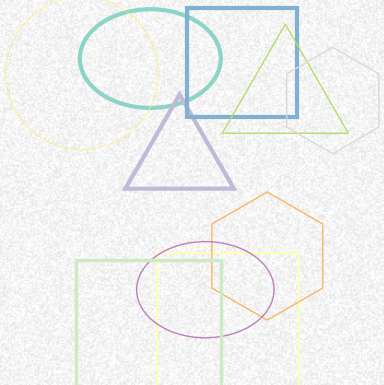[{"shape": "oval", "thickness": 3, "radius": 0.92, "center": [0.39, 0.848]}, {"shape": "square", "thickness": 1.5, "radius": 0.92, "center": [0.592, 0.157]}, {"shape": "triangle", "thickness": 3, "radius": 0.81, "center": [0.466, 0.591]}, {"shape": "square", "thickness": 3, "radius": 0.71, "center": [0.629, 0.838]}, {"shape": "hexagon", "thickness": 1, "radius": 0.83, "center": [0.694, 0.335]}, {"shape": "triangle", "thickness": 1, "radius": 0.94, "center": [0.741, 0.748]}, {"shape": "hexagon", "thickness": 1, "radius": 0.69, "center": [0.864, 0.739]}, {"shape": "oval", "thickness": 1, "radius": 0.89, "center": [0.533, 0.248]}, {"shape": "square", "thickness": 2.5, "radius": 0.94, "center": [0.385, 0.137]}, {"shape": "circle", "thickness": 0.5, "radius": 0.99, "center": [0.213, 0.809]}]